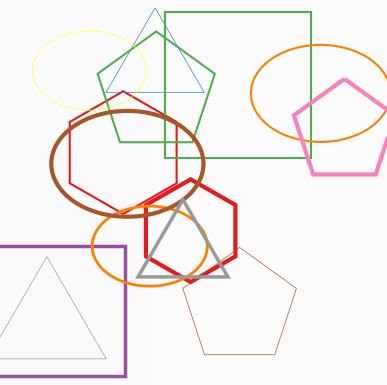[{"shape": "hexagon", "thickness": 1.5, "radius": 0.8, "center": [0.318, 0.604]}, {"shape": "hexagon", "thickness": 3, "radius": 0.67, "center": [0.492, 0.401]}, {"shape": "triangle", "thickness": 0.5, "radius": 0.73, "center": [0.4, 0.833]}, {"shape": "pentagon", "thickness": 1.5, "radius": 0.8, "center": [0.403, 0.759]}, {"shape": "square", "thickness": 1.5, "radius": 0.95, "center": [0.614, 0.779]}, {"shape": "square", "thickness": 2.5, "radius": 0.84, "center": [0.155, 0.193]}, {"shape": "oval", "thickness": 1.5, "radius": 0.9, "center": [0.827, 0.757]}, {"shape": "oval", "thickness": 2, "radius": 0.74, "center": [0.386, 0.361]}, {"shape": "oval", "thickness": 0.5, "radius": 0.74, "center": [0.23, 0.817]}, {"shape": "pentagon", "thickness": 0.5, "radius": 0.77, "center": [0.618, 0.203]}, {"shape": "oval", "thickness": 3, "radius": 0.98, "center": [0.329, 0.574]}, {"shape": "pentagon", "thickness": 3, "radius": 0.69, "center": [0.889, 0.658]}, {"shape": "triangle", "thickness": 2.5, "radius": 0.67, "center": [0.472, 0.348]}, {"shape": "triangle", "thickness": 0.5, "radius": 0.88, "center": [0.121, 0.156]}]